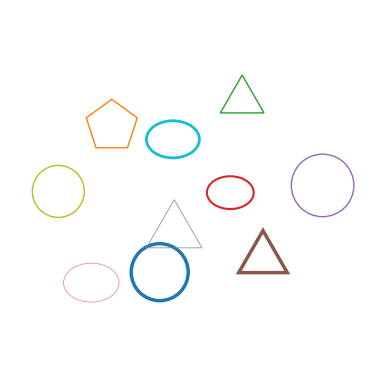[{"shape": "circle", "thickness": 2.5, "radius": 0.37, "center": [0.415, 0.293]}, {"shape": "pentagon", "thickness": 1, "radius": 0.35, "center": [0.29, 0.672]}, {"shape": "triangle", "thickness": 1, "radius": 0.33, "center": [0.629, 0.74]}, {"shape": "oval", "thickness": 1.5, "radius": 0.3, "center": [0.598, 0.5]}, {"shape": "circle", "thickness": 1, "radius": 0.41, "center": [0.838, 0.518]}, {"shape": "triangle", "thickness": 2.5, "radius": 0.36, "center": [0.683, 0.328]}, {"shape": "oval", "thickness": 0.5, "radius": 0.36, "center": [0.237, 0.266]}, {"shape": "triangle", "thickness": 0.5, "radius": 0.42, "center": [0.453, 0.398]}, {"shape": "circle", "thickness": 1, "radius": 0.34, "center": [0.151, 0.503]}, {"shape": "oval", "thickness": 2, "radius": 0.34, "center": [0.449, 0.638]}]